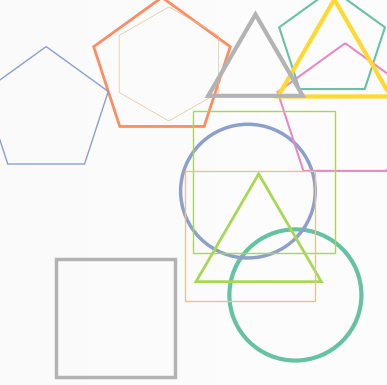[{"shape": "circle", "thickness": 3, "radius": 0.85, "center": [0.762, 0.234]}, {"shape": "pentagon", "thickness": 1.5, "radius": 0.72, "center": [0.857, 0.885]}, {"shape": "pentagon", "thickness": 2, "radius": 0.93, "center": [0.418, 0.821]}, {"shape": "circle", "thickness": 2.5, "radius": 0.87, "center": [0.64, 0.504]}, {"shape": "pentagon", "thickness": 1, "radius": 0.84, "center": [0.119, 0.71]}, {"shape": "pentagon", "thickness": 1.5, "radius": 0.92, "center": [0.891, 0.704]}, {"shape": "triangle", "thickness": 2, "radius": 0.93, "center": [0.668, 0.362]}, {"shape": "square", "thickness": 1, "radius": 0.92, "center": [0.681, 0.528]}, {"shape": "triangle", "thickness": 3, "radius": 0.84, "center": [0.863, 0.833]}, {"shape": "hexagon", "thickness": 0.5, "radius": 0.74, "center": [0.436, 0.834]}, {"shape": "square", "thickness": 1, "radius": 0.84, "center": [0.644, 0.387]}, {"shape": "square", "thickness": 2.5, "radius": 0.77, "center": [0.299, 0.173]}, {"shape": "triangle", "thickness": 3, "radius": 0.7, "center": [0.659, 0.822]}]